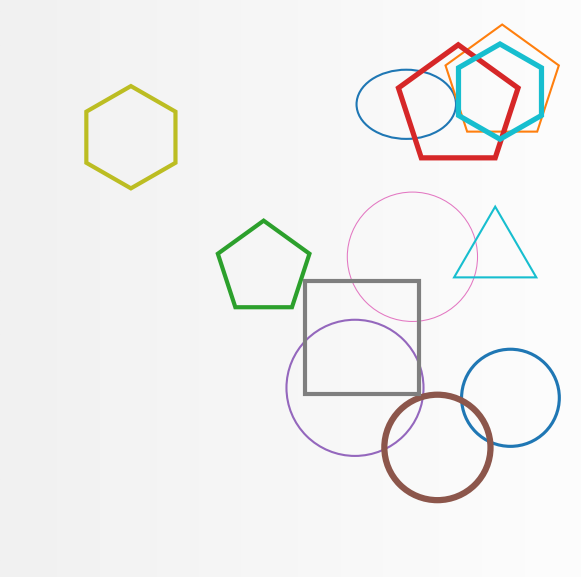[{"shape": "oval", "thickness": 1, "radius": 0.43, "center": [0.699, 0.819]}, {"shape": "circle", "thickness": 1.5, "radius": 0.42, "center": [0.878, 0.31]}, {"shape": "pentagon", "thickness": 1, "radius": 0.51, "center": [0.864, 0.854]}, {"shape": "pentagon", "thickness": 2, "radius": 0.41, "center": [0.454, 0.534]}, {"shape": "pentagon", "thickness": 2.5, "radius": 0.54, "center": [0.788, 0.813]}, {"shape": "circle", "thickness": 1, "radius": 0.59, "center": [0.611, 0.328]}, {"shape": "circle", "thickness": 3, "radius": 0.46, "center": [0.753, 0.224]}, {"shape": "circle", "thickness": 0.5, "radius": 0.56, "center": [0.71, 0.555]}, {"shape": "square", "thickness": 2, "radius": 0.49, "center": [0.623, 0.415]}, {"shape": "hexagon", "thickness": 2, "radius": 0.44, "center": [0.225, 0.762]}, {"shape": "hexagon", "thickness": 2.5, "radius": 0.41, "center": [0.86, 0.84]}, {"shape": "triangle", "thickness": 1, "radius": 0.41, "center": [0.852, 0.56]}]